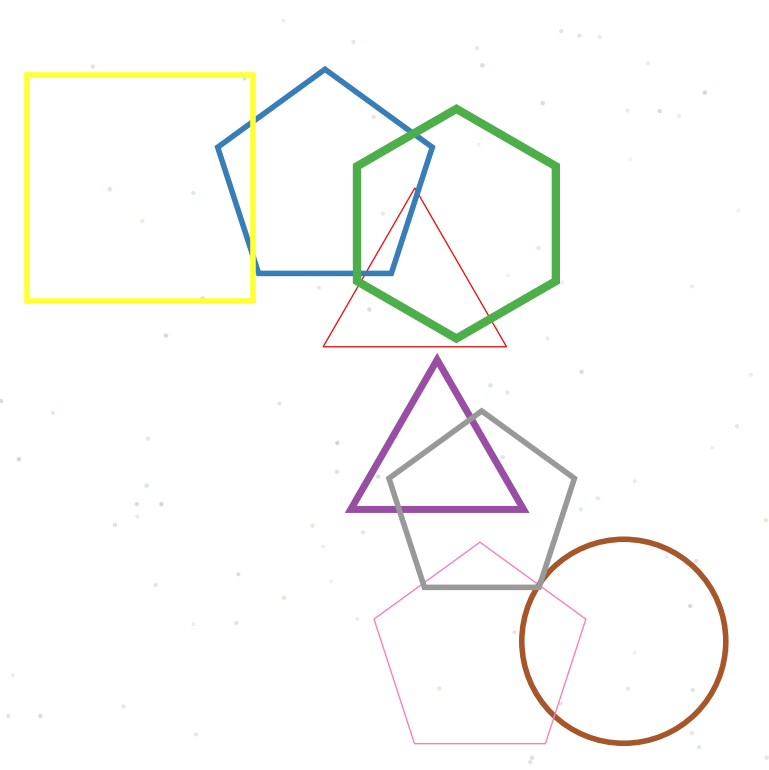[{"shape": "triangle", "thickness": 0.5, "radius": 0.69, "center": [0.539, 0.618]}, {"shape": "pentagon", "thickness": 2, "radius": 0.73, "center": [0.422, 0.763]}, {"shape": "hexagon", "thickness": 3, "radius": 0.75, "center": [0.593, 0.71]}, {"shape": "triangle", "thickness": 2.5, "radius": 0.65, "center": [0.568, 0.403]}, {"shape": "square", "thickness": 2, "radius": 0.74, "center": [0.182, 0.756]}, {"shape": "circle", "thickness": 2, "radius": 0.66, "center": [0.81, 0.167]}, {"shape": "pentagon", "thickness": 0.5, "radius": 0.72, "center": [0.623, 0.151]}, {"shape": "pentagon", "thickness": 2, "radius": 0.63, "center": [0.626, 0.34]}]